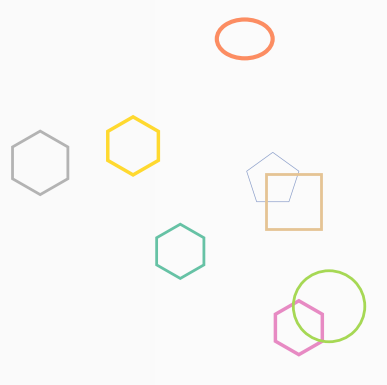[{"shape": "hexagon", "thickness": 2, "radius": 0.35, "center": [0.465, 0.347]}, {"shape": "oval", "thickness": 3, "radius": 0.36, "center": [0.632, 0.899]}, {"shape": "pentagon", "thickness": 0.5, "radius": 0.35, "center": [0.704, 0.533]}, {"shape": "hexagon", "thickness": 2.5, "radius": 0.35, "center": [0.771, 0.149]}, {"shape": "circle", "thickness": 2, "radius": 0.46, "center": [0.849, 0.205]}, {"shape": "hexagon", "thickness": 2.5, "radius": 0.38, "center": [0.343, 0.621]}, {"shape": "square", "thickness": 2, "radius": 0.35, "center": [0.756, 0.476]}, {"shape": "hexagon", "thickness": 2, "radius": 0.41, "center": [0.104, 0.577]}]